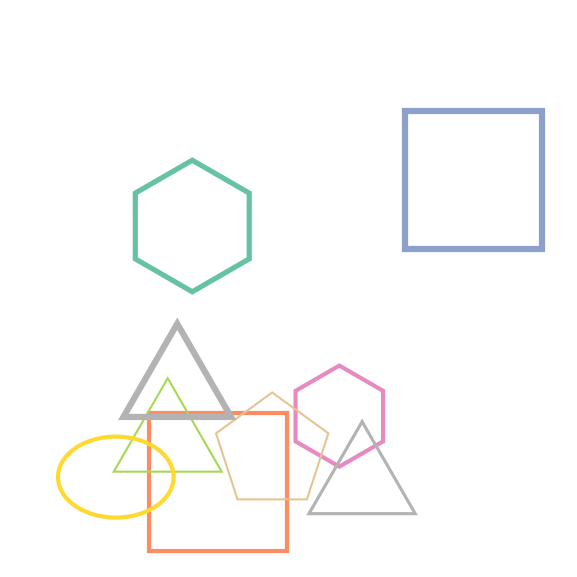[{"shape": "hexagon", "thickness": 2.5, "radius": 0.57, "center": [0.333, 0.608]}, {"shape": "square", "thickness": 2, "radius": 0.6, "center": [0.378, 0.164]}, {"shape": "square", "thickness": 3, "radius": 0.59, "center": [0.82, 0.688]}, {"shape": "hexagon", "thickness": 2, "radius": 0.44, "center": [0.588, 0.279]}, {"shape": "triangle", "thickness": 1, "radius": 0.54, "center": [0.29, 0.236]}, {"shape": "oval", "thickness": 2, "radius": 0.5, "center": [0.201, 0.173]}, {"shape": "pentagon", "thickness": 1, "radius": 0.51, "center": [0.471, 0.217]}, {"shape": "triangle", "thickness": 3, "radius": 0.54, "center": [0.307, 0.331]}, {"shape": "triangle", "thickness": 1.5, "radius": 0.53, "center": [0.627, 0.163]}]